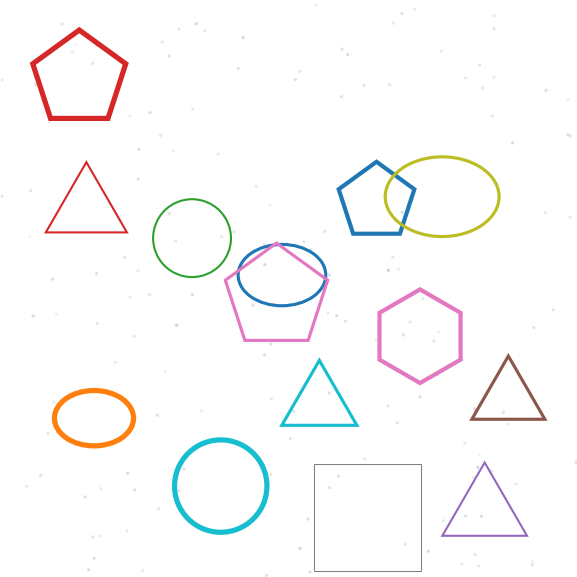[{"shape": "pentagon", "thickness": 2, "radius": 0.34, "center": [0.652, 0.65]}, {"shape": "oval", "thickness": 1.5, "radius": 0.38, "center": [0.488, 0.523]}, {"shape": "oval", "thickness": 2.5, "radius": 0.34, "center": [0.163, 0.275]}, {"shape": "circle", "thickness": 1, "radius": 0.34, "center": [0.333, 0.587]}, {"shape": "triangle", "thickness": 1, "radius": 0.41, "center": [0.15, 0.637]}, {"shape": "pentagon", "thickness": 2.5, "radius": 0.42, "center": [0.137, 0.863]}, {"shape": "triangle", "thickness": 1, "radius": 0.42, "center": [0.839, 0.114]}, {"shape": "triangle", "thickness": 1.5, "radius": 0.36, "center": [0.88, 0.31]}, {"shape": "pentagon", "thickness": 1.5, "radius": 0.47, "center": [0.479, 0.485]}, {"shape": "hexagon", "thickness": 2, "radius": 0.41, "center": [0.727, 0.417]}, {"shape": "square", "thickness": 0.5, "radius": 0.46, "center": [0.636, 0.103]}, {"shape": "oval", "thickness": 1.5, "radius": 0.49, "center": [0.766, 0.659]}, {"shape": "circle", "thickness": 2.5, "radius": 0.4, "center": [0.382, 0.157]}, {"shape": "triangle", "thickness": 1.5, "radius": 0.38, "center": [0.553, 0.3]}]